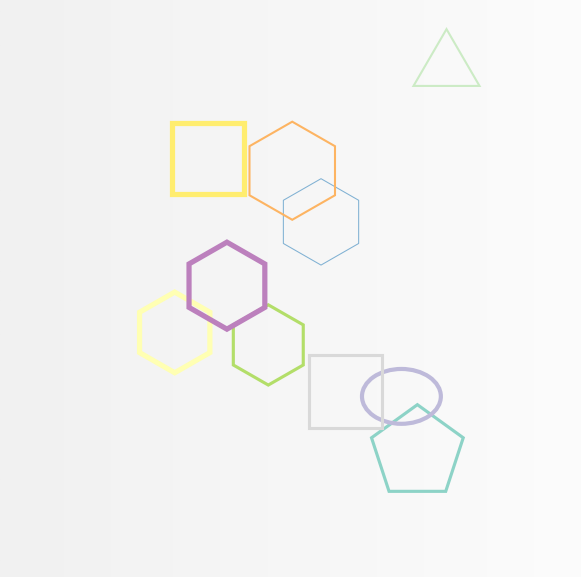[{"shape": "pentagon", "thickness": 1.5, "radius": 0.41, "center": [0.718, 0.215]}, {"shape": "hexagon", "thickness": 2.5, "radius": 0.35, "center": [0.301, 0.423]}, {"shape": "oval", "thickness": 2, "radius": 0.34, "center": [0.691, 0.313]}, {"shape": "hexagon", "thickness": 0.5, "radius": 0.37, "center": [0.552, 0.615]}, {"shape": "hexagon", "thickness": 1, "radius": 0.42, "center": [0.503, 0.703]}, {"shape": "hexagon", "thickness": 1.5, "radius": 0.35, "center": [0.462, 0.402]}, {"shape": "square", "thickness": 1.5, "radius": 0.32, "center": [0.595, 0.322]}, {"shape": "hexagon", "thickness": 2.5, "radius": 0.38, "center": [0.39, 0.504]}, {"shape": "triangle", "thickness": 1, "radius": 0.33, "center": [0.768, 0.883]}, {"shape": "square", "thickness": 2.5, "radius": 0.31, "center": [0.358, 0.724]}]